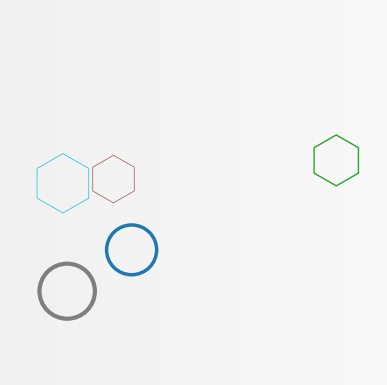[{"shape": "circle", "thickness": 2.5, "radius": 0.32, "center": [0.34, 0.351]}, {"shape": "hexagon", "thickness": 1, "radius": 0.33, "center": [0.868, 0.583]}, {"shape": "hexagon", "thickness": 0.5, "radius": 0.31, "center": [0.293, 0.535]}, {"shape": "circle", "thickness": 3, "radius": 0.36, "center": [0.173, 0.244]}, {"shape": "hexagon", "thickness": 0.5, "radius": 0.39, "center": [0.162, 0.524]}]